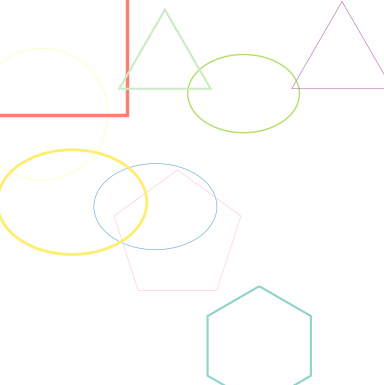[{"shape": "hexagon", "thickness": 1.5, "radius": 0.77, "center": [0.673, 0.102]}, {"shape": "circle", "thickness": 0.5, "radius": 0.85, "center": [0.109, 0.703]}, {"shape": "square", "thickness": 2.5, "radius": 0.95, "center": [0.14, 0.891]}, {"shape": "oval", "thickness": 0.5, "radius": 0.8, "center": [0.404, 0.463]}, {"shape": "oval", "thickness": 1, "radius": 0.73, "center": [0.633, 0.757]}, {"shape": "pentagon", "thickness": 0.5, "radius": 0.87, "center": [0.461, 0.385]}, {"shape": "triangle", "thickness": 0.5, "radius": 0.76, "center": [0.888, 0.845]}, {"shape": "triangle", "thickness": 1.5, "radius": 0.68, "center": [0.428, 0.838]}, {"shape": "oval", "thickness": 2, "radius": 0.97, "center": [0.187, 0.475]}]